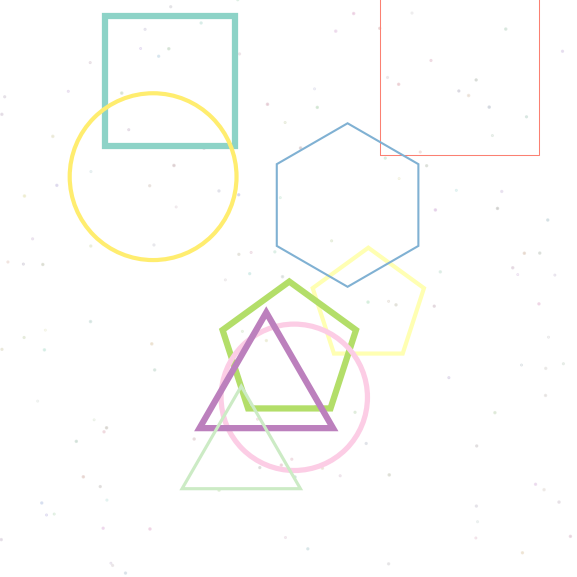[{"shape": "square", "thickness": 3, "radius": 0.56, "center": [0.295, 0.859]}, {"shape": "pentagon", "thickness": 2, "radius": 0.51, "center": [0.638, 0.469]}, {"shape": "square", "thickness": 0.5, "radius": 0.69, "center": [0.796, 0.869]}, {"shape": "hexagon", "thickness": 1, "radius": 0.71, "center": [0.602, 0.644]}, {"shape": "pentagon", "thickness": 3, "radius": 0.61, "center": [0.501, 0.39]}, {"shape": "circle", "thickness": 2.5, "radius": 0.63, "center": [0.51, 0.311]}, {"shape": "triangle", "thickness": 3, "radius": 0.67, "center": [0.461, 0.324]}, {"shape": "triangle", "thickness": 1.5, "radius": 0.59, "center": [0.418, 0.212]}, {"shape": "circle", "thickness": 2, "radius": 0.72, "center": [0.265, 0.693]}]